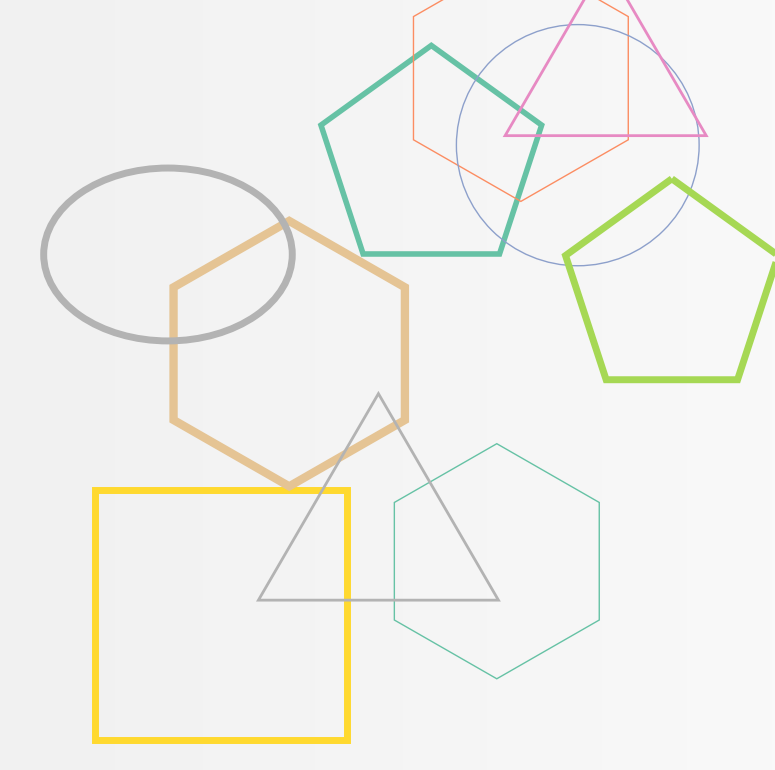[{"shape": "pentagon", "thickness": 2, "radius": 0.75, "center": [0.557, 0.791]}, {"shape": "hexagon", "thickness": 0.5, "radius": 0.76, "center": [0.641, 0.271]}, {"shape": "hexagon", "thickness": 0.5, "radius": 0.8, "center": [0.672, 0.898]}, {"shape": "circle", "thickness": 0.5, "radius": 0.78, "center": [0.745, 0.811]}, {"shape": "triangle", "thickness": 1, "radius": 0.75, "center": [0.782, 0.899]}, {"shape": "pentagon", "thickness": 2.5, "radius": 0.72, "center": [0.867, 0.624]}, {"shape": "square", "thickness": 2.5, "radius": 0.81, "center": [0.285, 0.201]}, {"shape": "hexagon", "thickness": 3, "radius": 0.86, "center": [0.373, 0.541]}, {"shape": "oval", "thickness": 2.5, "radius": 0.8, "center": [0.217, 0.67]}, {"shape": "triangle", "thickness": 1, "radius": 0.89, "center": [0.488, 0.31]}]